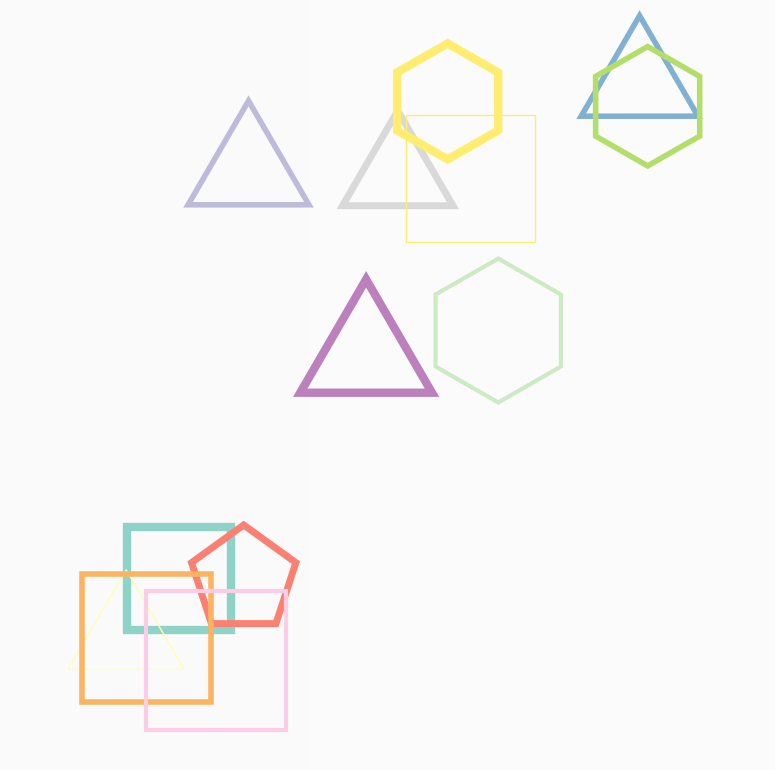[{"shape": "square", "thickness": 3, "radius": 0.33, "center": [0.231, 0.248]}, {"shape": "triangle", "thickness": 0.5, "radius": 0.43, "center": [0.163, 0.174]}, {"shape": "triangle", "thickness": 2, "radius": 0.45, "center": [0.321, 0.779]}, {"shape": "pentagon", "thickness": 2.5, "radius": 0.35, "center": [0.314, 0.247]}, {"shape": "triangle", "thickness": 2, "radius": 0.43, "center": [0.825, 0.893]}, {"shape": "square", "thickness": 2, "radius": 0.42, "center": [0.189, 0.171]}, {"shape": "hexagon", "thickness": 2, "radius": 0.39, "center": [0.836, 0.862]}, {"shape": "square", "thickness": 1.5, "radius": 0.45, "center": [0.278, 0.142]}, {"shape": "triangle", "thickness": 2.5, "radius": 0.41, "center": [0.513, 0.774]}, {"shape": "triangle", "thickness": 3, "radius": 0.49, "center": [0.472, 0.539]}, {"shape": "hexagon", "thickness": 1.5, "radius": 0.47, "center": [0.643, 0.571]}, {"shape": "hexagon", "thickness": 3, "radius": 0.38, "center": [0.578, 0.868]}, {"shape": "square", "thickness": 0.5, "radius": 0.41, "center": [0.607, 0.768]}]